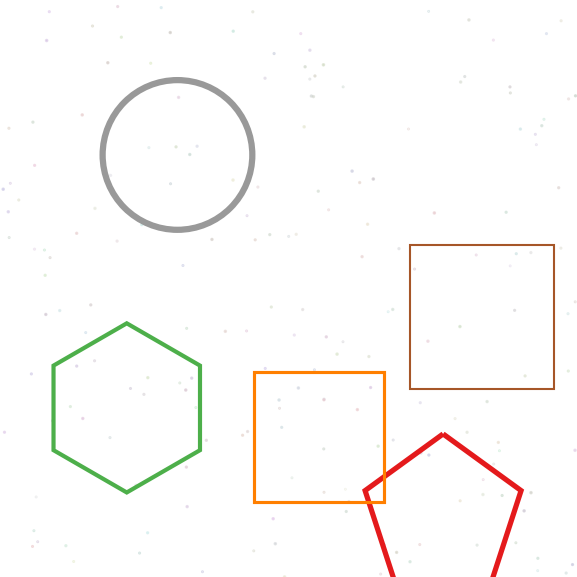[{"shape": "pentagon", "thickness": 2.5, "radius": 0.71, "center": [0.767, 0.106]}, {"shape": "hexagon", "thickness": 2, "radius": 0.73, "center": [0.219, 0.293]}, {"shape": "square", "thickness": 1.5, "radius": 0.56, "center": [0.552, 0.242]}, {"shape": "square", "thickness": 1, "radius": 0.62, "center": [0.835, 0.45]}, {"shape": "circle", "thickness": 3, "radius": 0.65, "center": [0.307, 0.731]}]